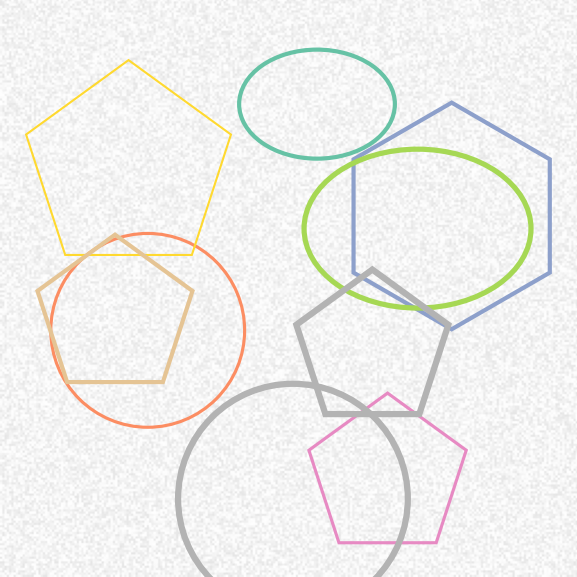[{"shape": "oval", "thickness": 2, "radius": 0.67, "center": [0.549, 0.819]}, {"shape": "circle", "thickness": 1.5, "radius": 0.84, "center": [0.256, 0.427]}, {"shape": "hexagon", "thickness": 2, "radius": 0.98, "center": [0.782, 0.625]}, {"shape": "pentagon", "thickness": 1.5, "radius": 0.72, "center": [0.671, 0.175]}, {"shape": "oval", "thickness": 2.5, "radius": 0.98, "center": [0.723, 0.603]}, {"shape": "pentagon", "thickness": 1, "radius": 0.93, "center": [0.223, 0.709]}, {"shape": "pentagon", "thickness": 2, "radius": 0.71, "center": [0.199, 0.452]}, {"shape": "pentagon", "thickness": 3, "radius": 0.69, "center": [0.645, 0.394]}, {"shape": "circle", "thickness": 3, "radius": 0.99, "center": [0.507, 0.136]}]